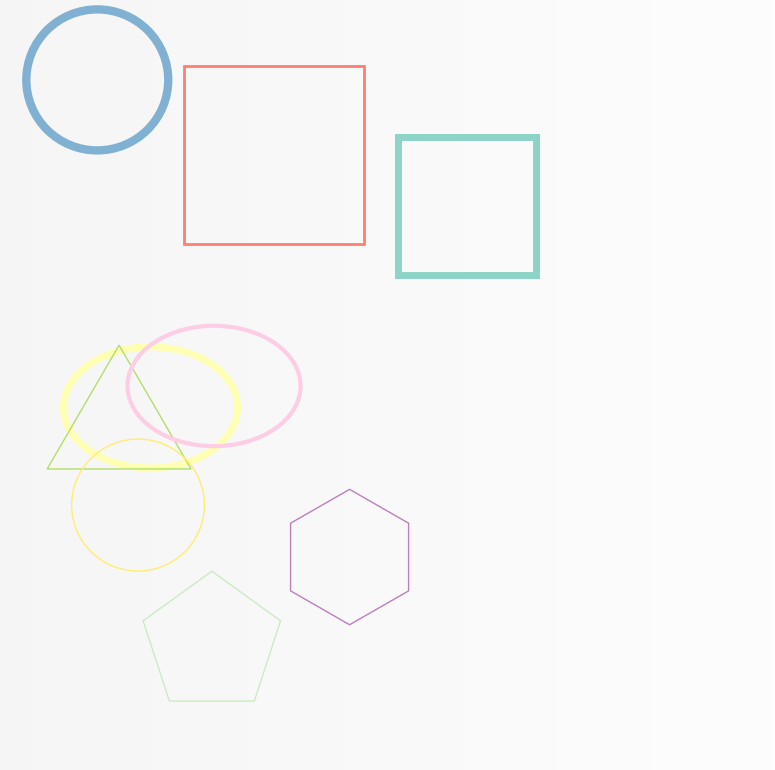[{"shape": "square", "thickness": 2.5, "radius": 0.45, "center": [0.603, 0.732]}, {"shape": "oval", "thickness": 2.5, "radius": 0.56, "center": [0.194, 0.471]}, {"shape": "square", "thickness": 1, "radius": 0.58, "center": [0.354, 0.799]}, {"shape": "circle", "thickness": 3, "radius": 0.46, "center": [0.126, 0.896]}, {"shape": "triangle", "thickness": 0.5, "radius": 0.54, "center": [0.154, 0.445]}, {"shape": "oval", "thickness": 1.5, "radius": 0.56, "center": [0.276, 0.499]}, {"shape": "hexagon", "thickness": 0.5, "radius": 0.44, "center": [0.451, 0.277]}, {"shape": "pentagon", "thickness": 0.5, "radius": 0.47, "center": [0.273, 0.165]}, {"shape": "circle", "thickness": 0.5, "radius": 0.43, "center": [0.178, 0.344]}]